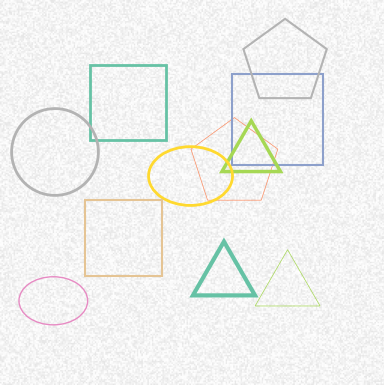[{"shape": "triangle", "thickness": 3, "radius": 0.47, "center": [0.582, 0.279]}, {"shape": "square", "thickness": 2, "radius": 0.49, "center": [0.332, 0.733]}, {"shape": "pentagon", "thickness": 0.5, "radius": 0.59, "center": [0.609, 0.576]}, {"shape": "square", "thickness": 1.5, "radius": 0.59, "center": [0.72, 0.69]}, {"shape": "oval", "thickness": 1, "radius": 0.45, "center": [0.138, 0.219]}, {"shape": "triangle", "thickness": 2.5, "radius": 0.44, "center": [0.653, 0.598]}, {"shape": "triangle", "thickness": 0.5, "radius": 0.49, "center": [0.747, 0.254]}, {"shape": "oval", "thickness": 2, "radius": 0.55, "center": [0.495, 0.543]}, {"shape": "square", "thickness": 1.5, "radius": 0.5, "center": [0.32, 0.382]}, {"shape": "pentagon", "thickness": 1.5, "radius": 0.57, "center": [0.74, 0.837]}, {"shape": "circle", "thickness": 2, "radius": 0.56, "center": [0.143, 0.605]}]